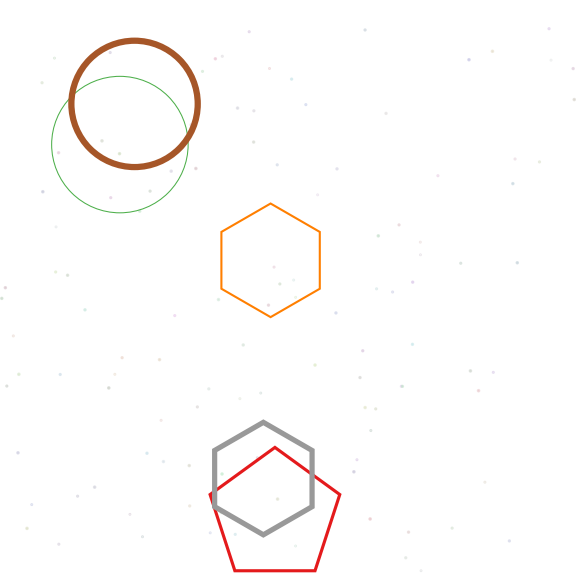[{"shape": "pentagon", "thickness": 1.5, "radius": 0.59, "center": [0.476, 0.106]}, {"shape": "circle", "thickness": 0.5, "radius": 0.59, "center": [0.208, 0.749]}, {"shape": "hexagon", "thickness": 1, "radius": 0.49, "center": [0.469, 0.548]}, {"shape": "circle", "thickness": 3, "radius": 0.55, "center": [0.233, 0.819]}, {"shape": "hexagon", "thickness": 2.5, "radius": 0.49, "center": [0.456, 0.17]}]